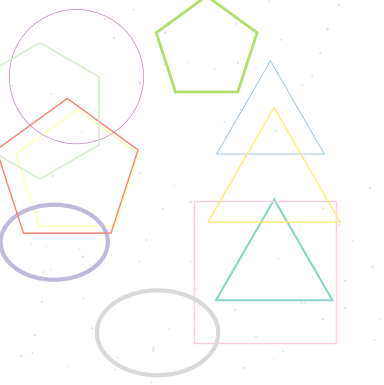[{"shape": "triangle", "thickness": 1.5, "radius": 0.87, "center": [0.712, 0.308]}, {"shape": "pentagon", "thickness": 1, "radius": 0.83, "center": [0.201, 0.548]}, {"shape": "oval", "thickness": 3, "radius": 0.7, "center": [0.141, 0.371]}, {"shape": "pentagon", "thickness": 1, "radius": 0.97, "center": [0.175, 0.551]}, {"shape": "triangle", "thickness": 0.5, "radius": 0.81, "center": [0.703, 0.681]}, {"shape": "pentagon", "thickness": 2, "radius": 0.69, "center": [0.537, 0.873]}, {"shape": "square", "thickness": 1, "radius": 0.92, "center": [0.688, 0.294]}, {"shape": "oval", "thickness": 3, "radius": 0.79, "center": [0.409, 0.136]}, {"shape": "circle", "thickness": 0.5, "radius": 0.87, "center": [0.199, 0.801]}, {"shape": "hexagon", "thickness": 1, "radius": 0.89, "center": [0.104, 0.712]}, {"shape": "triangle", "thickness": 1, "radius": 0.99, "center": [0.712, 0.522]}]